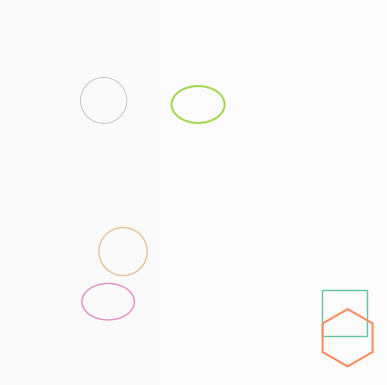[{"shape": "square", "thickness": 1, "radius": 0.3, "center": [0.889, 0.187]}, {"shape": "hexagon", "thickness": 1.5, "radius": 0.37, "center": [0.897, 0.123]}, {"shape": "oval", "thickness": 1, "radius": 0.34, "center": [0.279, 0.216]}, {"shape": "oval", "thickness": 1.5, "radius": 0.34, "center": [0.511, 0.729]}, {"shape": "circle", "thickness": 1, "radius": 0.31, "center": [0.318, 0.347]}, {"shape": "circle", "thickness": 0.5, "radius": 0.3, "center": [0.268, 0.739]}]